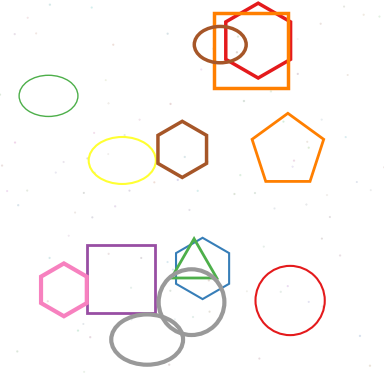[{"shape": "circle", "thickness": 1.5, "radius": 0.45, "center": [0.754, 0.219]}, {"shape": "hexagon", "thickness": 2.5, "radius": 0.49, "center": [0.671, 0.895]}, {"shape": "hexagon", "thickness": 1.5, "radius": 0.4, "center": [0.526, 0.303]}, {"shape": "oval", "thickness": 1, "radius": 0.38, "center": [0.126, 0.751]}, {"shape": "triangle", "thickness": 2, "radius": 0.34, "center": [0.504, 0.312]}, {"shape": "square", "thickness": 2, "radius": 0.44, "center": [0.314, 0.275]}, {"shape": "square", "thickness": 2.5, "radius": 0.49, "center": [0.652, 0.869]}, {"shape": "pentagon", "thickness": 2, "radius": 0.49, "center": [0.748, 0.608]}, {"shape": "oval", "thickness": 1.5, "radius": 0.44, "center": [0.318, 0.583]}, {"shape": "hexagon", "thickness": 2.5, "radius": 0.36, "center": [0.473, 0.612]}, {"shape": "oval", "thickness": 2.5, "radius": 0.34, "center": [0.572, 0.884]}, {"shape": "hexagon", "thickness": 3, "radius": 0.34, "center": [0.166, 0.247]}, {"shape": "oval", "thickness": 3, "radius": 0.47, "center": [0.382, 0.118]}, {"shape": "circle", "thickness": 3, "radius": 0.43, "center": [0.497, 0.215]}]